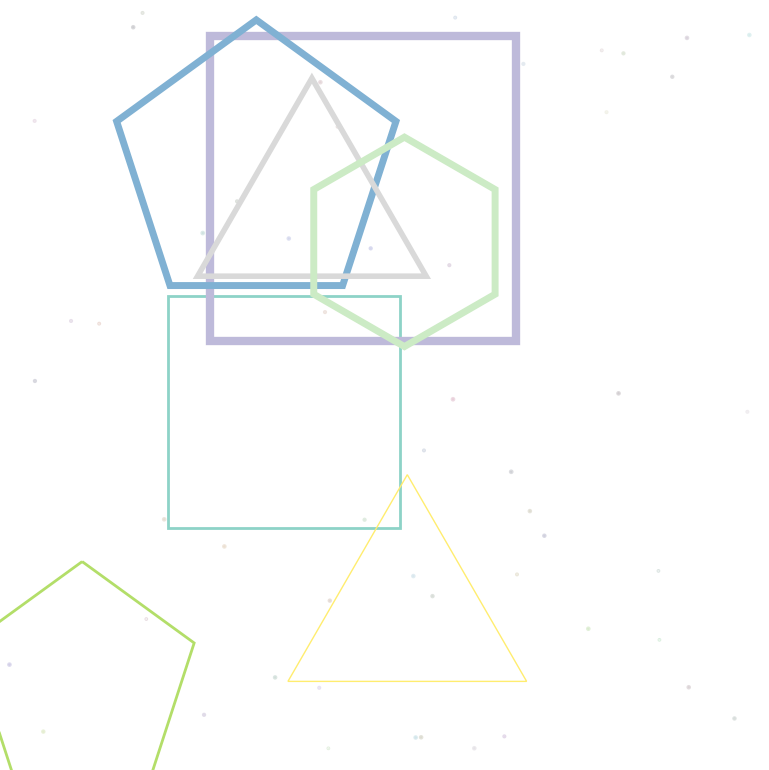[{"shape": "square", "thickness": 1, "radius": 0.75, "center": [0.368, 0.465]}, {"shape": "square", "thickness": 3, "radius": 0.99, "center": [0.472, 0.755]}, {"shape": "pentagon", "thickness": 2.5, "radius": 0.95, "center": [0.333, 0.783]}, {"shape": "pentagon", "thickness": 1, "radius": 0.76, "center": [0.107, 0.118]}, {"shape": "triangle", "thickness": 2, "radius": 0.86, "center": [0.405, 0.727]}, {"shape": "hexagon", "thickness": 2.5, "radius": 0.68, "center": [0.525, 0.686]}, {"shape": "triangle", "thickness": 0.5, "radius": 0.89, "center": [0.529, 0.205]}]